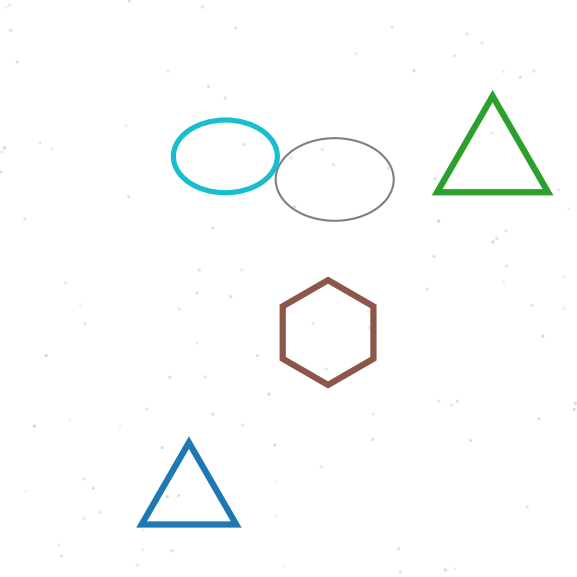[{"shape": "triangle", "thickness": 3, "radius": 0.47, "center": [0.327, 0.138]}, {"shape": "triangle", "thickness": 3, "radius": 0.55, "center": [0.853, 0.722]}, {"shape": "hexagon", "thickness": 3, "radius": 0.45, "center": [0.568, 0.423]}, {"shape": "oval", "thickness": 1, "radius": 0.51, "center": [0.58, 0.688]}, {"shape": "oval", "thickness": 2.5, "radius": 0.45, "center": [0.39, 0.728]}]